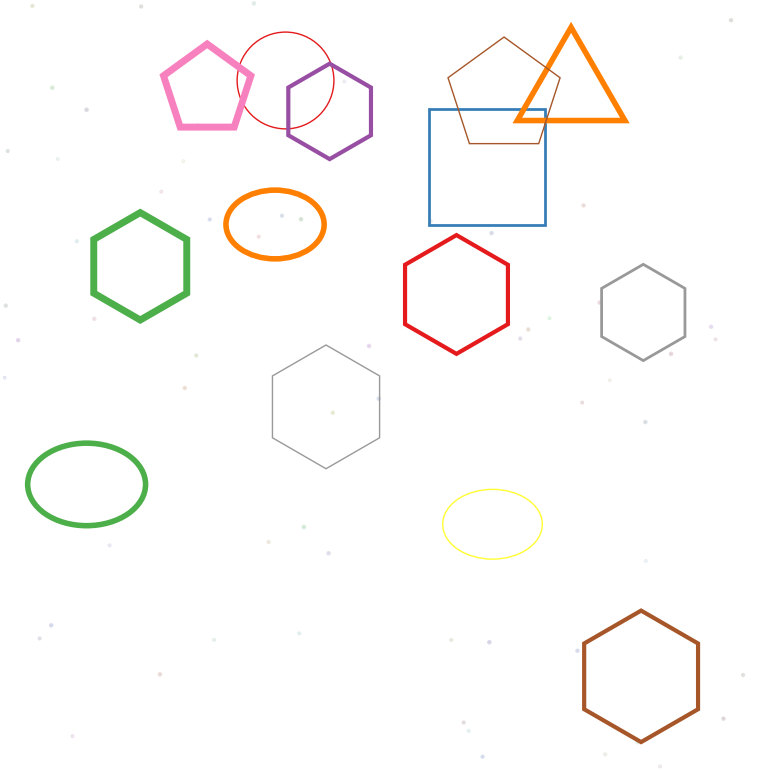[{"shape": "circle", "thickness": 0.5, "radius": 0.31, "center": [0.371, 0.895]}, {"shape": "hexagon", "thickness": 1.5, "radius": 0.39, "center": [0.593, 0.618]}, {"shape": "square", "thickness": 1, "radius": 0.38, "center": [0.632, 0.783]}, {"shape": "hexagon", "thickness": 2.5, "radius": 0.35, "center": [0.182, 0.654]}, {"shape": "oval", "thickness": 2, "radius": 0.38, "center": [0.112, 0.371]}, {"shape": "hexagon", "thickness": 1.5, "radius": 0.31, "center": [0.428, 0.855]}, {"shape": "triangle", "thickness": 2, "radius": 0.4, "center": [0.742, 0.884]}, {"shape": "oval", "thickness": 2, "radius": 0.32, "center": [0.357, 0.708]}, {"shape": "oval", "thickness": 0.5, "radius": 0.32, "center": [0.64, 0.319]}, {"shape": "pentagon", "thickness": 0.5, "radius": 0.38, "center": [0.655, 0.875]}, {"shape": "hexagon", "thickness": 1.5, "radius": 0.43, "center": [0.833, 0.122]}, {"shape": "pentagon", "thickness": 2.5, "radius": 0.3, "center": [0.269, 0.883]}, {"shape": "hexagon", "thickness": 0.5, "radius": 0.4, "center": [0.423, 0.472]}, {"shape": "hexagon", "thickness": 1, "radius": 0.31, "center": [0.835, 0.594]}]